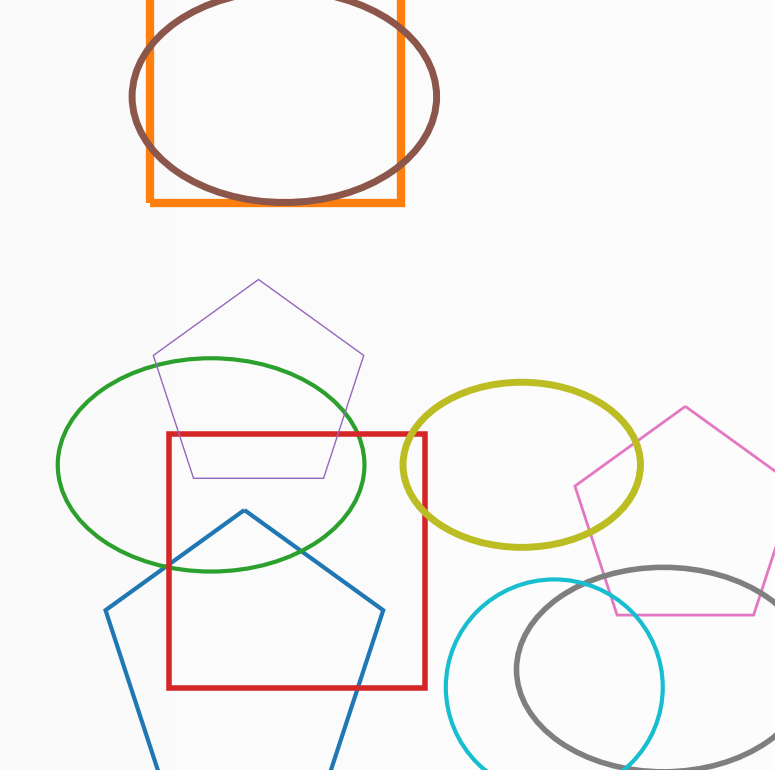[{"shape": "pentagon", "thickness": 1.5, "radius": 0.94, "center": [0.315, 0.149]}, {"shape": "square", "thickness": 3, "radius": 0.81, "center": [0.355, 0.899]}, {"shape": "oval", "thickness": 1.5, "radius": 0.99, "center": [0.272, 0.396]}, {"shape": "square", "thickness": 2, "radius": 0.83, "center": [0.384, 0.271]}, {"shape": "pentagon", "thickness": 0.5, "radius": 0.71, "center": [0.334, 0.494]}, {"shape": "oval", "thickness": 2.5, "radius": 0.98, "center": [0.367, 0.875]}, {"shape": "pentagon", "thickness": 1, "radius": 0.75, "center": [0.884, 0.322]}, {"shape": "oval", "thickness": 2, "radius": 0.95, "center": [0.856, 0.13]}, {"shape": "oval", "thickness": 2.5, "radius": 0.77, "center": [0.673, 0.396]}, {"shape": "circle", "thickness": 1.5, "radius": 0.7, "center": [0.715, 0.108]}]